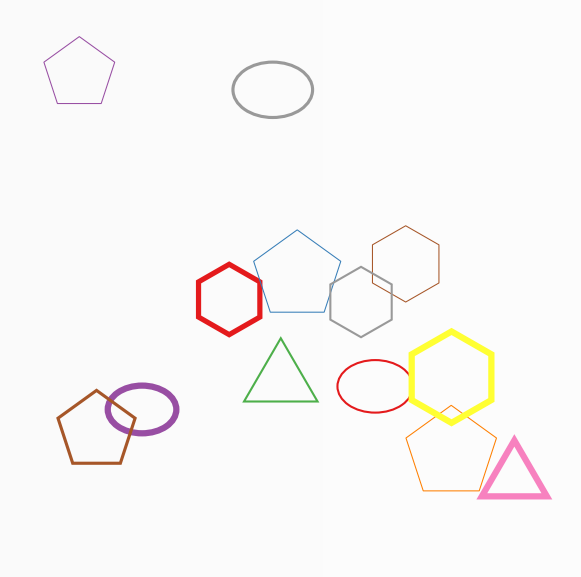[{"shape": "hexagon", "thickness": 2.5, "radius": 0.3, "center": [0.394, 0.481]}, {"shape": "oval", "thickness": 1, "radius": 0.32, "center": [0.646, 0.33]}, {"shape": "pentagon", "thickness": 0.5, "radius": 0.39, "center": [0.511, 0.522]}, {"shape": "triangle", "thickness": 1, "radius": 0.37, "center": [0.483, 0.34]}, {"shape": "oval", "thickness": 3, "radius": 0.3, "center": [0.244, 0.29]}, {"shape": "pentagon", "thickness": 0.5, "radius": 0.32, "center": [0.136, 0.872]}, {"shape": "pentagon", "thickness": 0.5, "radius": 0.41, "center": [0.776, 0.215]}, {"shape": "hexagon", "thickness": 3, "radius": 0.4, "center": [0.777, 0.346]}, {"shape": "pentagon", "thickness": 1.5, "radius": 0.35, "center": [0.166, 0.253]}, {"shape": "hexagon", "thickness": 0.5, "radius": 0.33, "center": [0.698, 0.542]}, {"shape": "triangle", "thickness": 3, "radius": 0.32, "center": [0.885, 0.172]}, {"shape": "hexagon", "thickness": 1, "radius": 0.3, "center": [0.621, 0.476]}, {"shape": "oval", "thickness": 1.5, "radius": 0.34, "center": [0.469, 0.844]}]